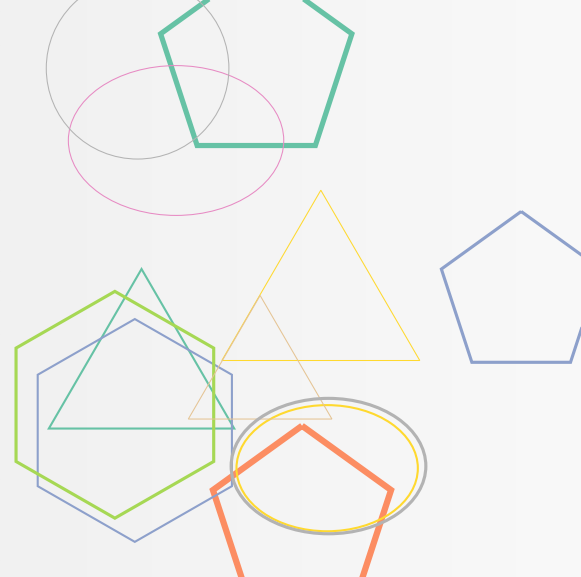[{"shape": "pentagon", "thickness": 2.5, "radius": 0.87, "center": [0.441, 0.887]}, {"shape": "triangle", "thickness": 1, "radius": 0.92, "center": [0.244, 0.349]}, {"shape": "pentagon", "thickness": 3, "radius": 0.81, "center": [0.52, 0.101]}, {"shape": "pentagon", "thickness": 1.5, "radius": 0.72, "center": [0.897, 0.489]}, {"shape": "hexagon", "thickness": 1, "radius": 0.96, "center": [0.232, 0.254]}, {"shape": "oval", "thickness": 0.5, "radius": 0.93, "center": [0.303, 0.756]}, {"shape": "hexagon", "thickness": 1.5, "radius": 0.98, "center": [0.198, 0.298]}, {"shape": "triangle", "thickness": 0.5, "radius": 0.98, "center": [0.552, 0.473]}, {"shape": "oval", "thickness": 1, "radius": 0.78, "center": [0.563, 0.188]}, {"shape": "triangle", "thickness": 0.5, "radius": 0.71, "center": [0.448, 0.345]}, {"shape": "oval", "thickness": 1.5, "radius": 0.84, "center": [0.565, 0.192]}, {"shape": "circle", "thickness": 0.5, "radius": 0.79, "center": [0.237, 0.881]}]